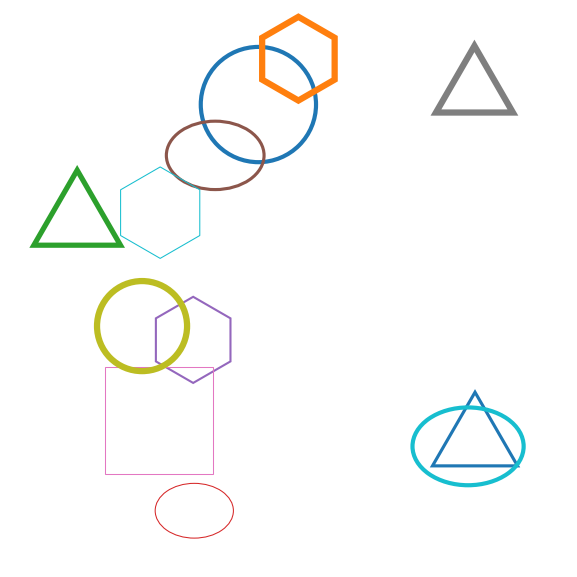[{"shape": "circle", "thickness": 2, "radius": 0.5, "center": [0.447, 0.818]}, {"shape": "triangle", "thickness": 1.5, "radius": 0.43, "center": [0.823, 0.235]}, {"shape": "hexagon", "thickness": 3, "radius": 0.36, "center": [0.517, 0.898]}, {"shape": "triangle", "thickness": 2.5, "radius": 0.43, "center": [0.134, 0.618]}, {"shape": "oval", "thickness": 0.5, "radius": 0.34, "center": [0.336, 0.115]}, {"shape": "hexagon", "thickness": 1, "radius": 0.37, "center": [0.335, 0.411]}, {"shape": "oval", "thickness": 1.5, "radius": 0.42, "center": [0.373, 0.73]}, {"shape": "square", "thickness": 0.5, "radius": 0.47, "center": [0.275, 0.271]}, {"shape": "triangle", "thickness": 3, "radius": 0.38, "center": [0.822, 0.843]}, {"shape": "circle", "thickness": 3, "radius": 0.39, "center": [0.246, 0.434]}, {"shape": "oval", "thickness": 2, "radius": 0.48, "center": [0.811, 0.226]}, {"shape": "hexagon", "thickness": 0.5, "radius": 0.4, "center": [0.277, 0.631]}]